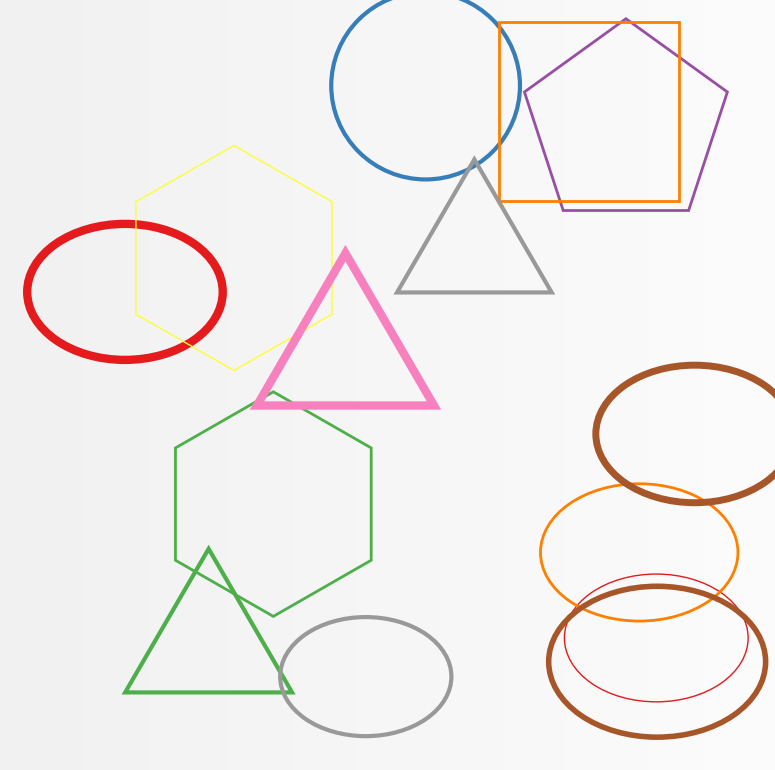[{"shape": "oval", "thickness": 3, "radius": 0.63, "center": [0.161, 0.621]}, {"shape": "oval", "thickness": 0.5, "radius": 0.59, "center": [0.847, 0.171]}, {"shape": "circle", "thickness": 1.5, "radius": 0.61, "center": [0.549, 0.889]}, {"shape": "triangle", "thickness": 1.5, "radius": 0.62, "center": [0.269, 0.163]}, {"shape": "hexagon", "thickness": 1, "radius": 0.73, "center": [0.353, 0.345]}, {"shape": "pentagon", "thickness": 1, "radius": 0.69, "center": [0.808, 0.838]}, {"shape": "square", "thickness": 1, "radius": 0.58, "center": [0.76, 0.855]}, {"shape": "oval", "thickness": 1, "radius": 0.64, "center": [0.825, 0.283]}, {"shape": "hexagon", "thickness": 0.5, "radius": 0.73, "center": [0.302, 0.665]}, {"shape": "oval", "thickness": 2, "radius": 0.7, "center": [0.848, 0.141]}, {"shape": "oval", "thickness": 2.5, "radius": 0.64, "center": [0.896, 0.436]}, {"shape": "triangle", "thickness": 3, "radius": 0.66, "center": [0.446, 0.539]}, {"shape": "oval", "thickness": 1.5, "radius": 0.55, "center": [0.472, 0.121]}, {"shape": "triangle", "thickness": 1.5, "radius": 0.58, "center": [0.612, 0.678]}]